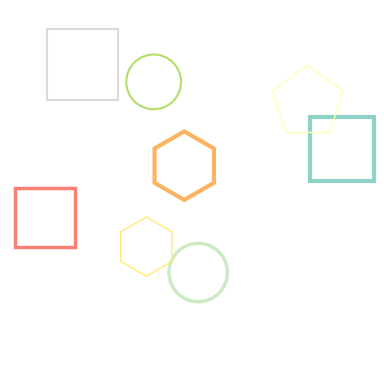[{"shape": "square", "thickness": 3, "radius": 0.42, "center": [0.889, 0.613]}, {"shape": "pentagon", "thickness": 1, "radius": 0.48, "center": [0.799, 0.734]}, {"shape": "square", "thickness": 2.5, "radius": 0.38, "center": [0.117, 0.436]}, {"shape": "hexagon", "thickness": 3, "radius": 0.45, "center": [0.479, 0.57]}, {"shape": "circle", "thickness": 1.5, "radius": 0.36, "center": [0.399, 0.787]}, {"shape": "square", "thickness": 1.5, "radius": 0.46, "center": [0.214, 0.832]}, {"shape": "circle", "thickness": 2.5, "radius": 0.38, "center": [0.515, 0.292]}, {"shape": "hexagon", "thickness": 1, "radius": 0.38, "center": [0.38, 0.36]}]